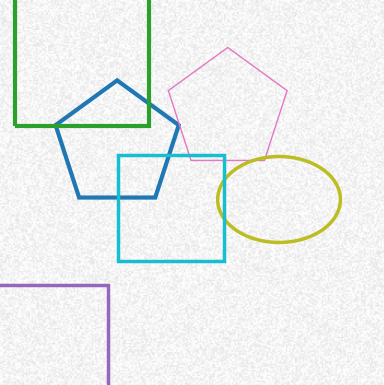[{"shape": "pentagon", "thickness": 3, "radius": 0.84, "center": [0.304, 0.623]}, {"shape": "square", "thickness": 3, "radius": 0.87, "center": [0.213, 0.849]}, {"shape": "square", "thickness": 2.5, "radius": 0.78, "center": [0.125, 0.102]}, {"shape": "pentagon", "thickness": 1, "radius": 0.81, "center": [0.592, 0.714]}, {"shape": "oval", "thickness": 2.5, "radius": 0.8, "center": [0.725, 0.482]}, {"shape": "square", "thickness": 2.5, "radius": 0.69, "center": [0.443, 0.46]}]